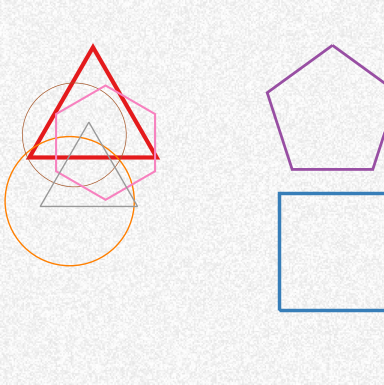[{"shape": "triangle", "thickness": 3, "radius": 0.95, "center": [0.242, 0.686]}, {"shape": "square", "thickness": 2.5, "radius": 0.76, "center": [0.876, 0.347]}, {"shape": "pentagon", "thickness": 2, "radius": 0.89, "center": [0.864, 0.704]}, {"shape": "circle", "thickness": 1, "radius": 0.84, "center": [0.181, 0.478]}, {"shape": "circle", "thickness": 0.5, "radius": 0.67, "center": [0.193, 0.65]}, {"shape": "hexagon", "thickness": 1.5, "radius": 0.74, "center": [0.274, 0.63]}, {"shape": "triangle", "thickness": 1, "radius": 0.73, "center": [0.231, 0.537]}]